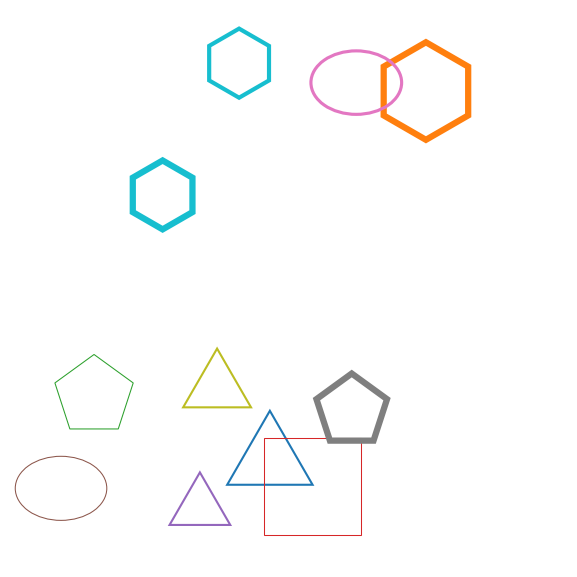[{"shape": "triangle", "thickness": 1, "radius": 0.43, "center": [0.467, 0.202]}, {"shape": "hexagon", "thickness": 3, "radius": 0.42, "center": [0.738, 0.842]}, {"shape": "pentagon", "thickness": 0.5, "radius": 0.36, "center": [0.163, 0.314]}, {"shape": "square", "thickness": 0.5, "radius": 0.42, "center": [0.541, 0.157]}, {"shape": "triangle", "thickness": 1, "radius": 0.3, "center": [0.346, 0.12]}, {"shape": "oval", "thickness": 0.5, "radius": 0.4, "center": [0.106, 0.154]}, {"shape": "oval", "thickness": 1.5, "radius": 0.39, "center": [0.617, 0.856]}, {"shape": "pentagon", "thickness": 3, "radius": 0.32, "center": [0.609, 0.288]}, {"shape": "triangle", "thickness": 1, "radius": 0.34, "center": [0.376, 0.328]}, {"shape": "hexagon", "thickness": 2, "radius": 0.3, "center": [0.414, 0.89]}, {"shape": "hexagon", "thickness": 3, "radius": 0.3, "center": [0.282, 0.662]}]